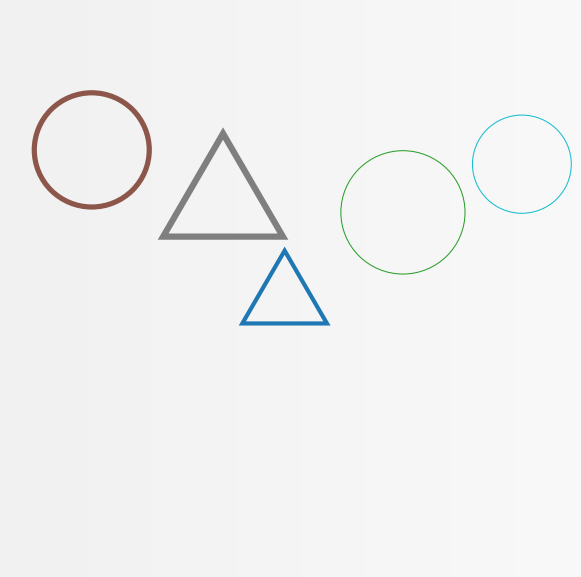[{"shape": "triangle", "thickness": 2, "radius": 0.42, "center": [0.49, 0.481]}, {"shape": "circle", "thickness": 0.5, "radius": 0.53, "center": [0.693, 0.631]}, {"shape": "circle", "thickness": 2.5, "radius": 0.49, "center": [0.158, 0.74]}, {"shape": "triangle", "thickness": 3, "radius": 0.59, "center": [0.384, 0.649]}, {"shape": "circle", "thickness": 0.5, "radius": 0.43, "center": [0.898, 0.715]}]